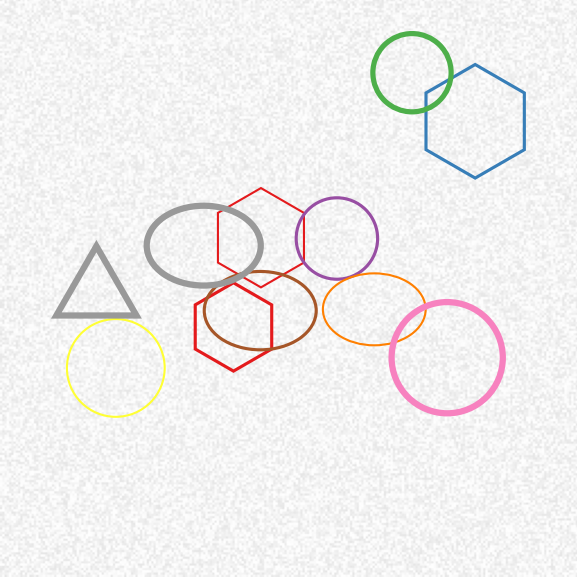[{"shape": "hexagon", "thickness": 1, "radius": 0.43, "center": [0.452, 0.587]}, {"shape": "hexagon", "thickness": 1.5, "radius": 0.38, "center": [0.404, 0.433]}, {"shape": "hexagon", "thickness": 1.5, "radius": 0.49, "center": [0.823, 0.789]}, {"shape": "circle", "thickness": 2.5, "radius": 0.34, "center": [0.713, 0.873]}, {"shape": "circle", "thickness": 1.5, "radius": 0.35, "center": [0.583, 0.586]}, {"shape": "oval", "thickness": 1, "radius": 0.44, "center": [0.648, 0.464]}, {"shape": "circle", "thickness": 1, "radius": 0.42, "center": [0.201, 0.362]}, {"shape": "oval", "thickness": 1.5, "radius": 0.48, "center": [0.451, 0.461]}, {"shape": "circle", "thickness": 3, "radius": 0.48, "center": [0.774, 0.38]}, {"shape": "triangle", "thickness": 3, "radius": 0.4, "center": [0.167, 0.493]}, {"shape": "oval", "thickness": 3, "radius": 0.49, "center": [0.353, 0.574]}]